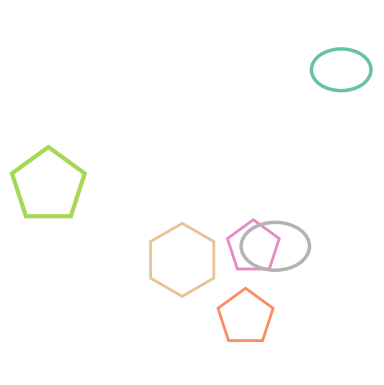[{"shape": "oval", "thickness": 2.5, "radius": 0.39, "center": [0.886, 0.819]}, {"shape": "pentagon", "thickness": 2, "radius": 0.38, "center": [0.638, 0.176]}, {"shape": "pentagon", "thickness": 2, "radius": 0.35, "center": [0.658, 0.359]}, {"shape": "pentagon", "thickness": 3, "radius": 0.5, "center": [0.126, 0.519]}, {"shape": "hexagon", "thickness": 2, "radius": 0.47, "center": [0.473, 0.325]}, {"shape": "oval", "thickness": 2.5, "radius": 0.44, "center": [0.715, 0.36]}]